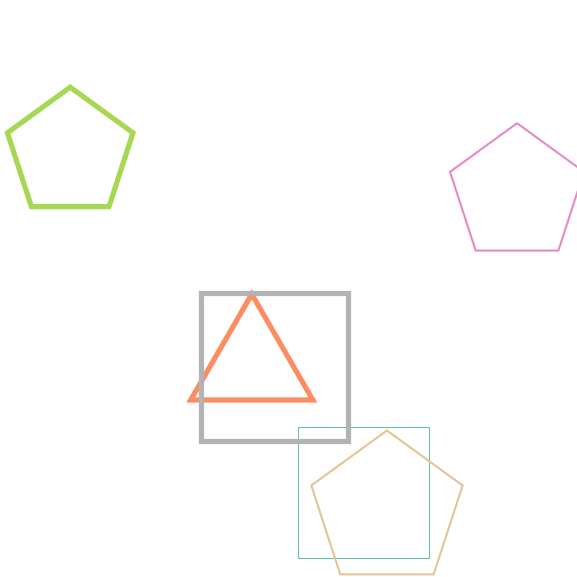[{"shape": "square", "thickness": 0.5, "radius": 0.57, "center": [0.629, 0.146]}, {"shape": "triangle", "thickness": 2.5, "radius": 0.61, "center": [0.436, 0.368]}, {"shape": "pentagon", "thickness": 1, "radius": 0.61, "center": [0.895, 0.664]}, {"shape": "pentagon", "thickness": 2.5, "radius": 0.57, "center": [0.122, 0.734]}, {"shape": "pentagon", "thickness": 1, "radius": 0.69, "center": [0.67, 0.116]}, {"shape": "square", "thickness": 2.5, "radius": 0.64, "center": [0.475, 0.364]}]